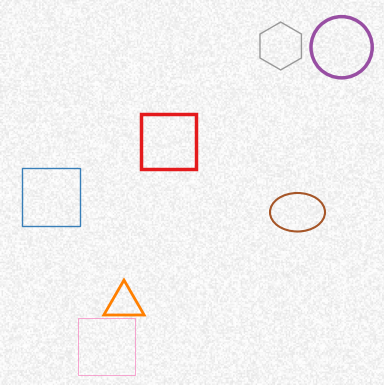[{"shape": "square", "thickness": 2.5, "radius": 0.36, "center": [0.436, 0.631]}, {"shape": "square", "thickness": 1, "radius": 0.38, "center": [0.133, 0.488]}, {"shape": "circle", "thickness": 2.5, "radius": 0.4, "center": [0.887, 0.877]}, {"shape": "triangle", "thickness": 2, "radius": 0.3, "center": [0.322, 0.212]}, {"shape": "oval", "thickness": 1.5, "radius": 0.36, "center": [0.773, 0.449]}, {"shape": "square", "thickness": 0.5, "radius": 0.37, "center": [0.277, 0.1]}, {"shape": "hexagon", "thickness": 1, "radius": 0.31, "center": [0.729, 0.881]}]